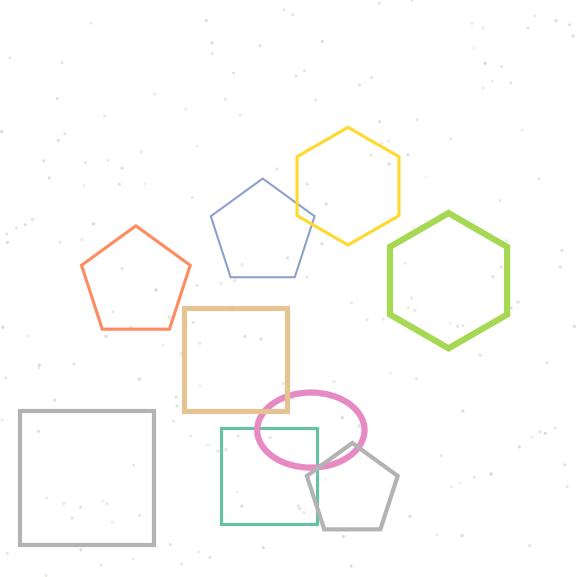[{"shape": "square", "thickness": 1.5, "radius": 0.42, "center": [0.466, 0.174]}, {"shape": "pentagon", "thickness": 1.5, "radius": 0.49, "center": [0.235, 0.509]}, {"shape": "pentagon", "thickness": 1, "radius": 0.47, "center": [0.455, 0.595]}, {"shape": "oval", "thickness": 3, "radius": 0.46, "center": [0.538, 0.254]}, {"shape": "hexagon", "thickness": 3, "radius": 0.59, "center": [0.777, 0.513]}, {"shape": "hexagon", "thickness": 1.5, "radius": 0.51, "center": [0.603, 0.677]}, {"shape": "square", "thickness": 2.5, "radius": 0.45, "center": [0.408, 0.377]}, {"shape": "pentagon", "thickness": 2, "radius": 0.41, "center": [0.61, 0.149]}, {"shape": "square", "thickness": 2, "radius": 0.58, "center": [0.15, 0.172]}]